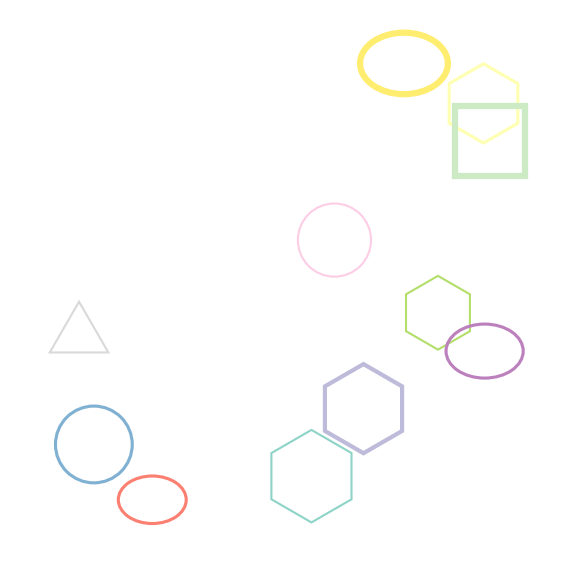[{"shape": "hexagon", "thickness": 1, "radius": 0.4, "center": [0.539, 0.175]}, {"shape": "hexagon", "thickness": 1.5, "radius": 0.34, "center": [0.837, 0.82]}, {"shape": "hexagon", "thickness": 2, "radius": 0.39, "center": [0.629, 0.292]}, {"shape": "oval", "thickness": 1.5, "radius": 0.29, "center": [0.264, 0.134]}, {"shape": "circle", "thickness": 1.5, "radius": 0.33, "center": [0.163, 0.229]}, {"shape": "hexagon", "thickness": 1, "radius": 0.32, "center": [0.758, 0.458]}, {"shape": "circle", "thickness": 1, "radius": 0.32, "center": [0.579, 0.583]}, {"shape": "triangle", "thickness": 1, "radius": 0.29, "center": [0.137, 0.418]}, {"shape": "oval", "thickness": 1.5, "radius": 0.33, "center": [0.839, 0.391]}, {"shape": "square", "thickness": 3, "radius": 0.3, "center": [0.848, 0.755]}, {"shape": "oval", "thickness": 3, "radius": 0.38, "center": [0.7, 0.889]}]